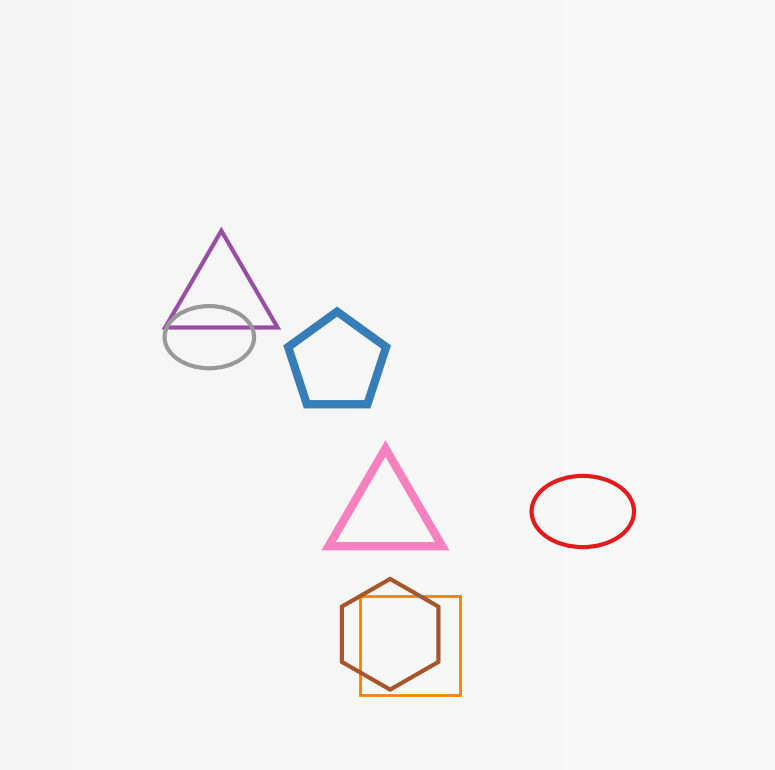[{"shape": "oval", "thickness": 1.5, "radius": 0.33, "center": [0.752, 0.336]}, {"shape": "pentagon", "thickness": 3, "radius": 0.33, "center": [0.435, 0.529]}, {"shape": "triangle", "thickness": 1.5, "radius": 0.42, "center": [0.286, 0.617]}, {"shape": "square", "thickness": 1, "radius": 0.32, "center": [0.529, 0.162]}, {"shape": "hexagon", "thickness": 1.5, "radius": 0.36, "center": [0.503, 0.176]}, {"shape": "triangle", "thickness": 3, "radius": 0.42, "center": [0.497, 0.333]}, {"shape": "oval", "thickness": 1.5, "radius": 0.29, "center": [0.27, 0.562]}]